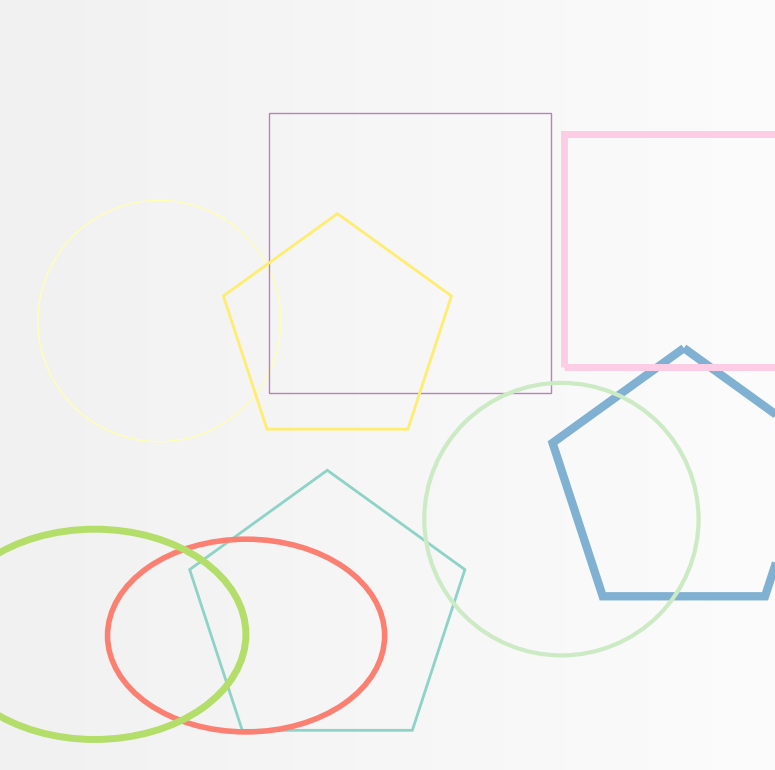[{"shape": "pentagon", "thickness": 1, "radius": 0.93, "center": [0.422, 0.203]}, {"shape": "circle", "thickness": 0.5, "radius": 0.78, "center": [0.206, 0.583]}, {"shape": "oval", "thickness": 2, "radius": 0.89, "center": [0.318, 0.175]}, {"shape": "pentagon", "thickness": 3, "radius": 0.89, "center": [0.882, 0.37]}, {"shape": "oval", "thickness": 2.5, "radius": 0.98, "center": [0.122, 0.176]}, {"shape": "square", "thickness": 2.5, "radius": 0.76, "center": [0.879, 0.674]}, {"shape": "square", "thickness": 0.5, "radius": 0.91, "center": [0.529, 0.672]}, {"shape": "circle", "thickness": 1.5, "radius": 0.88, "center": [0.724, 0.326]}, {"shape": "pentagon", "thickness": 1, "radius": 0.77, "center": [0.435, 0.568]}]